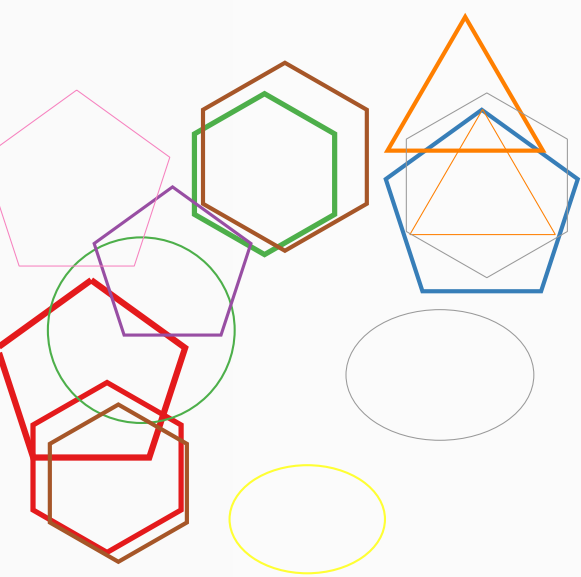[{"shape": "hexagon", "thickness": 2.5, "radius": 0.74, "center": [0.184, 0.19]}, {"shape": "pentagon", "thickness": 3, "radius": 0.85, "center": [0.157, 0.344]}, {"shape": "pentagon", "thickness": 2, "radius": 0.87, "center": [0.829, 0.635]}, {"shape": "circle", "thickness": 1, "radius": 0.8, "center": [0.243, 0.427]}, {"shape": "hexagon", "thickness": 2.5, "radius": 0.7, "center": [0.455, 0.698]}, {"shape": "pentagon", "thickness": 1.5, "radius": 0.71, "center": [0.297, 0.534]}, {"shape": "triangle", "thickness": 2, "radius": 0.77, "center": [0.8, 0.815]}, {"shape": "triangle", "thickness": 0.5, "radius": 0.72, "center": [0.83, 0.665]}, {"shape": "oval", "thickness": 1, "radius": 0.67, "center": [0.529, 0.1]}, {"shape": "hexagon", "thickness": 2, "radius": 0.68, "center": [0.204, 0.163]}, {"shape": "hexagon", "thickness": 2, "radius": 0.81, "center": [0.49, 0.728]}, {"shape": "pentagon", "thickness": 0.5, "radius": 0.84, "center": [0.132, 0.675]}, {"shape": "oval", "thickness": 0.5, "radius": 0.81, "center": [0.757, 0.35]}, {"shape": "hexagon", "thickness": 0.5, "radius": 0.8, "center": [0.838, 0.678]}]